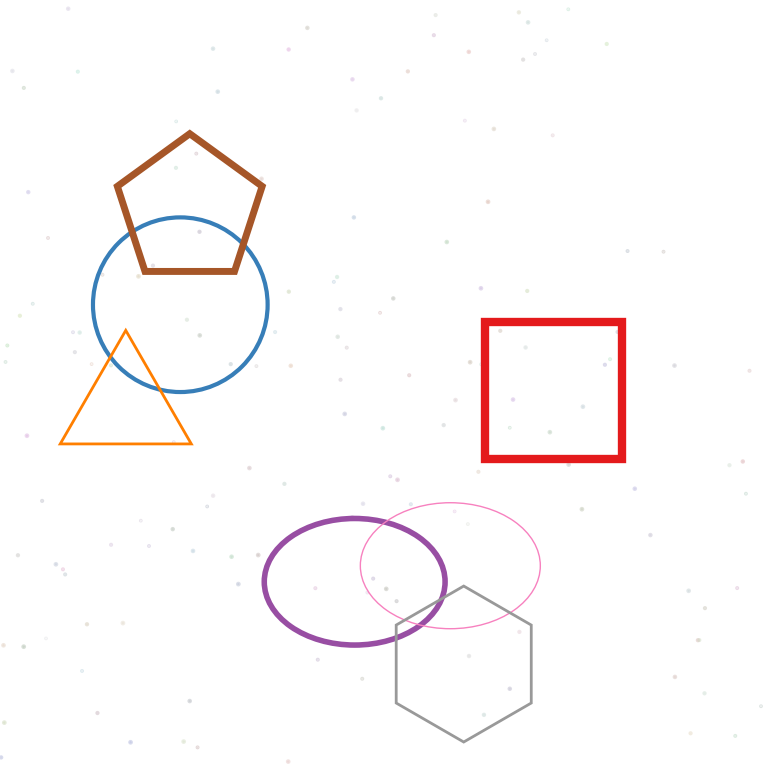[{"shape": "square", "thickness": 3, "radius": 0.44, "center": [0.719, 0.492]}, {"shape": "circle", "thickness": 1.5, "radius": 0.57, "center": [0.234, 0.604]}, {"shape": "oval", "thickness": 2, "radius": 0.59, "center": [0.461, 0.244]}, {"shape": "triangle", "thickness": 1, "radius": 0.49, "center": [0.163, 0.473]}, {"shape": "pentagon", "thickness": 2.5, "radius": 0.49, "center": [0.246, 0.727]}, {"shape": "oval", "thickness": 0.5, "radius": 0.58, "center": [0.585, 0.265]}, {"shape": "hexagon", "thickness": 1, "radius": 0.51, "center": [0.602, 0.138]}]